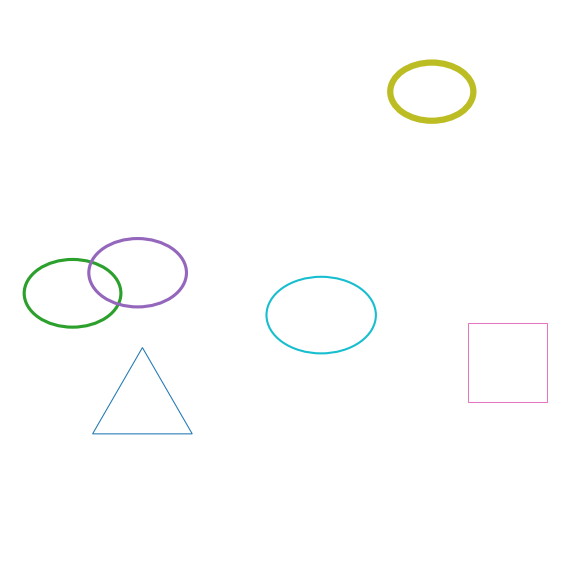[{"shape": "triangle", "thickness": 0.5, "radius": 0.5, "center": [0.247, 0.298]}, {"shape": "oval", "thickness": 1.5, "radius": 0.42, "center": [0.126, 0.491]}, {"shape": "oval", "thickness": 1.5, "radius": 0.42, "center": [0.238, 0.527]}, {"shape": "square", "thickness": 0.5, "radius": 0.34, "center": [0.879, 0.372]}, {"shape": "oval", "thickness": 3, "radius": 0.36, "center": [0.748, 0.84]}, {"shape": "oval", "thickness": 1, "radius": 0.47, "center": [0.556, 0.454]}]